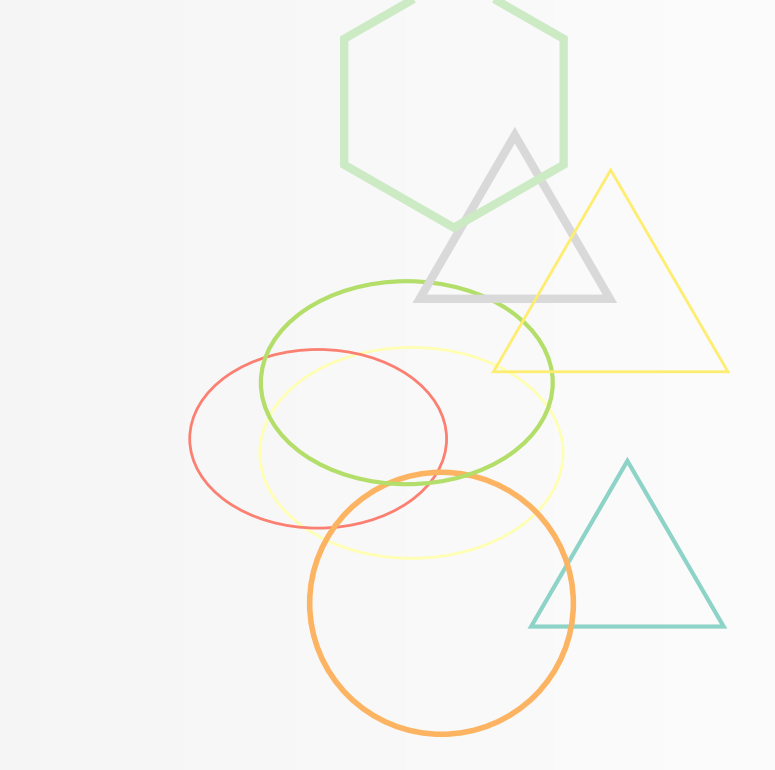[{"shape": "triangle", "thickness": 1.5, "radius": 0.72, "center": [0.81, 0.258]}, {"shape": "oval", "thickness": 1, "radius": 0.98, "center": [0.531, 0.412]}, {"shape": "oval", "thickness": 1, "radius": 0.83, "center": [0.411, 0.43]}, {"shape": "circle", "thickness": 2, "radius": 0.85, "center": [0.57, 0.217]}, {"shape": "oval", "thickness": 1.5, "radius": 0.94, "center": [0.525, 0.503]}, {"shape": "triangle", "thickness": 3, "radius": 0.71, "center": [0.664, 0.683]}, {"shape": "hexagon", "thickness": 3, "radius": 0.82, "center": [0.586, 0.868]}, {"shape": "triangle", "thickness": 1, "radius": 0.87, "center": [0.788, 0.605]}]